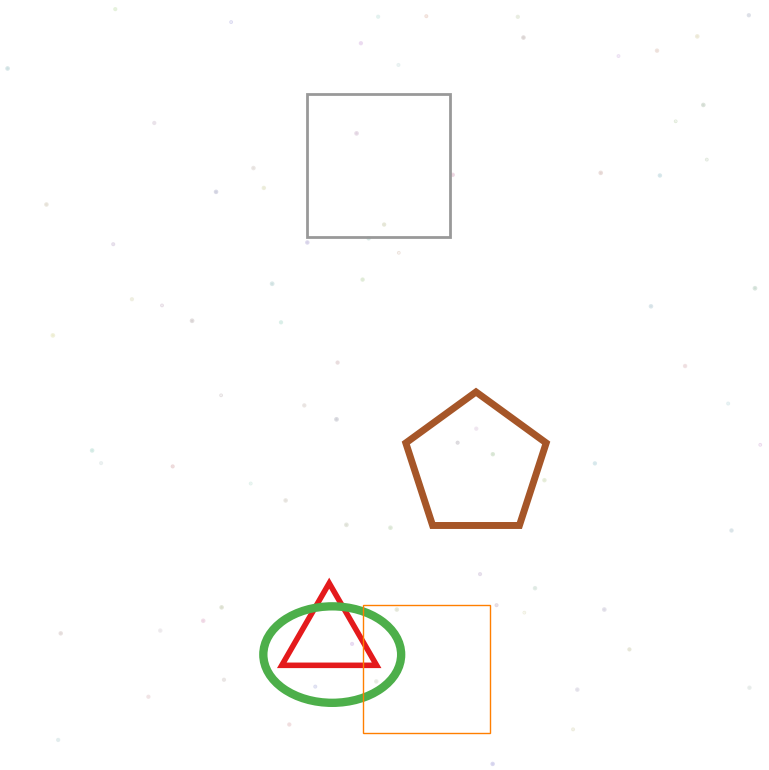[{"shape": "triangle", "thickness": 2, "radius": 0.36, "center": [0.428, 0.171]}, {"shape": "oval", "thickness": 3, "radius": 0.45, "center": [0.431, 0.15]}, {"shape": "square", "thickness": 0.5, "radius": 0.41, "center": [0.554, 0.131]}, {"shape": "pentagon", "thickness": 2.5, "radius": 0.48, "center": [0.618, 0.395]}, {"shape": "square", "thickness": 1, "radius": 0.46, "center": [0.492, 0.785]}]